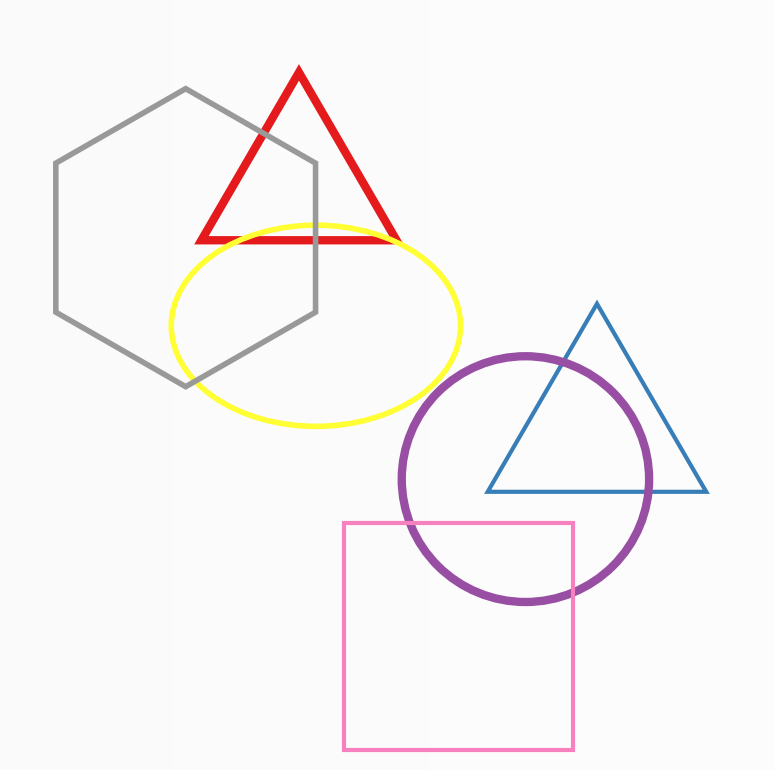[{"shape": "triangle", "thickness": 3, "radius": 0.73, "center": [0.386, 0.761]}, {"shape": "triangle", "thickness": 1.5, "radius": 0.81, "center": [0.77, 0.443]}, {"shape": "circle", "thickness": 3, "radius": 0.8, "center": [0.678, 0.378]}, {"shape": "oval", "thickness": 2, "radius": 0.93, "center": [0.408, 0.577]}, {"shape": "square", "thickness": 1.5, "radius": 0.74, "center": [0.592, 0.174]}, {"shape": "hexagon", "thickness": 2, "radius": 0.97, "center": [0.24, 0.691]}]